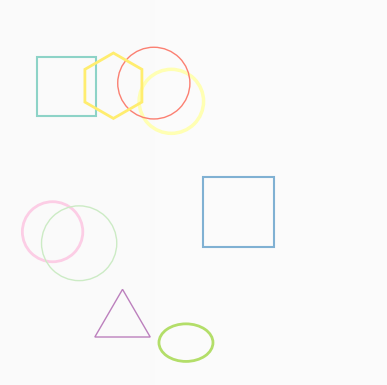[{"shape": "square", "thickness": 1.5, "radius": 0.38, "center": [0.171, 0.775]}, {"shape": "circle", "thickness": 2.5, "radius": 0.42, "center": [0.442, 0.737]}, {"shape": "circle", "thickness": 1, "radius": 0.47, "center": [0.397, 0.784]}, {"shape": "square", "thickness": 1.5, "radius": 0.46, "center": [0.616, 0.449]}, {"shape": "oval", "thickness": 2, "radius": 0.35, "center": [0.48, 0.11]}, {"shape": "circle", "thickness": 2, "radius": 0.39, "center": [0.136, 0.398]}, {"shape": "triangle", "thickness": 1, "radius": 0.41, "center": [0.316, 0.166]}, {"shape": "circle", "thickness": 1, "radius": 0.49, "center": [0.204, 0.368]}, {"shape": "hexagon", "thickness": 2, "radius": 0.42, "center": [0.293, 0.777]}]